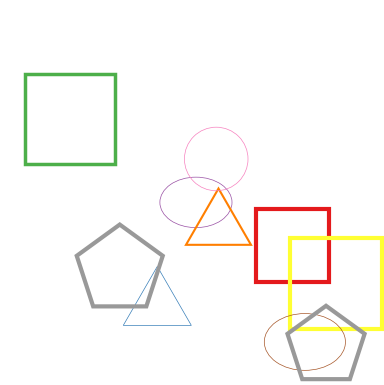[{"shape": "square", "thickness": 3, "radius": 0.48, "center": [0.76, 0.362]}, {"shape": "triangle", "thickness": 0.5, "radius": 0.51, "center": [0.409, 0.206]}, {"shape": "square", "thickness": 2.5, "radius": 0.59, "center": [0.181, 0.69]}, {"shape": "oval", "thickness": 0.5, "radius": 0.47, "center": [0.509, 0.474]}, {"shape": "triangle", "thickness": 1.5, "radius": 0.49, "center": [0.568, 0.413]}, {"shape": "square", "thickness": 3, "radius": 0.59, "center": [0.872, 0.263]}, {"shape": "oval", "thickness": 0.5, "radius": 0.53, "center": [0.792, 0.112]}, {"shape": "circle", "thickness": 0.5, "radius": 0.41, "center": [0.562, 0.587]}, {"shape": "pentagon", "thickness": 3, "radius": 0.53, "center": [0.847, 0.1]}, {"shape": "pentagon", "thickness": 3, "radius": 0.59, "center": [0.311, 0.299]}]